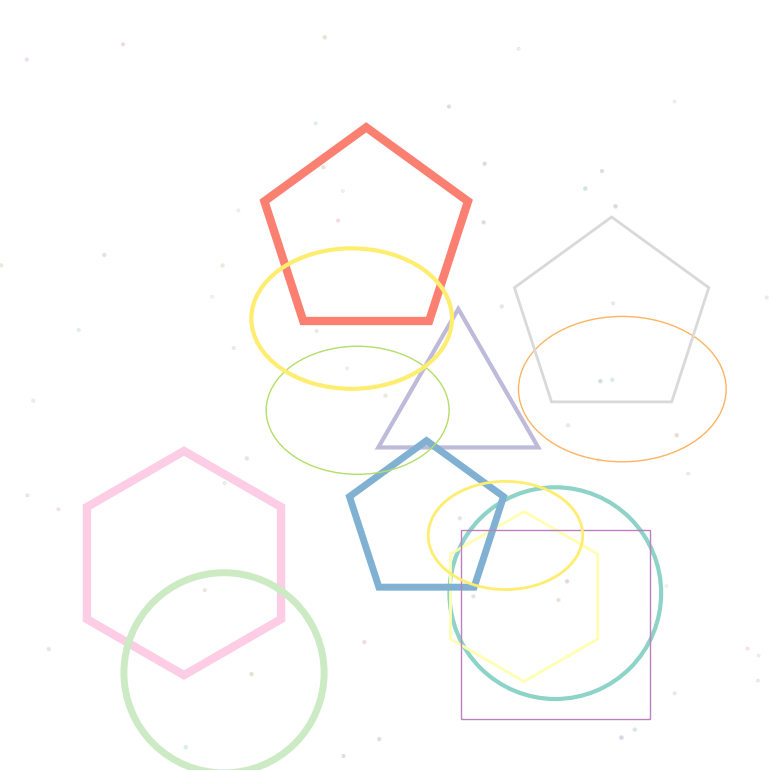[{"shape": "circle", "thickness": 1.5, "radius": 0.69, "center": [0.721, 0.23]}, {"shape": "hexagon", "thickness": 1, "radius": 0.55, "center": [0.681, 0.225]}, {"shape": "triangle", "thickness": 1.5, "radius": 0.6, "center": [0.595, 0.479]}, {"shape": "pentagon", "thickness": 3, "radius": 0.7, "center": [0.476, 0.696]}, {"shape": "pentagon", "thickness": 2.5, "radius": 0.53, "center": [0.554, 0.323]}, {"shape": "oval", "thickness": 0.5, "radius": 0.67, "center": [0.808, 0.495]}, {"shape": "oval", "thickness": 0.5, "radius": 0.59, "center": [0.464, 0.467]}, {"shape": "hexagon", "thickness": 3, "radius": 0.73, "center": [0.239, 0.269]}, {"shape": "pentagon", "thickness": 1, "radius": 0.66, "center": [0.794, 0.585]}, {"shape": "square", "thickness": 0.5, "radius": 0.61, "center": [0.722, 0.189]}, {"shape": "circle", "thickness": 2.5, "radius": 0.65, "center": [0.291, 0.126]}, {"shape": "oval", "thickness": 1, "radius": 0.5, "center": [0.656, 0.305]}, {"shape": "oval", "thickness": 1.5, "radius": 0.65, "center": [0.457, 0.586]}]